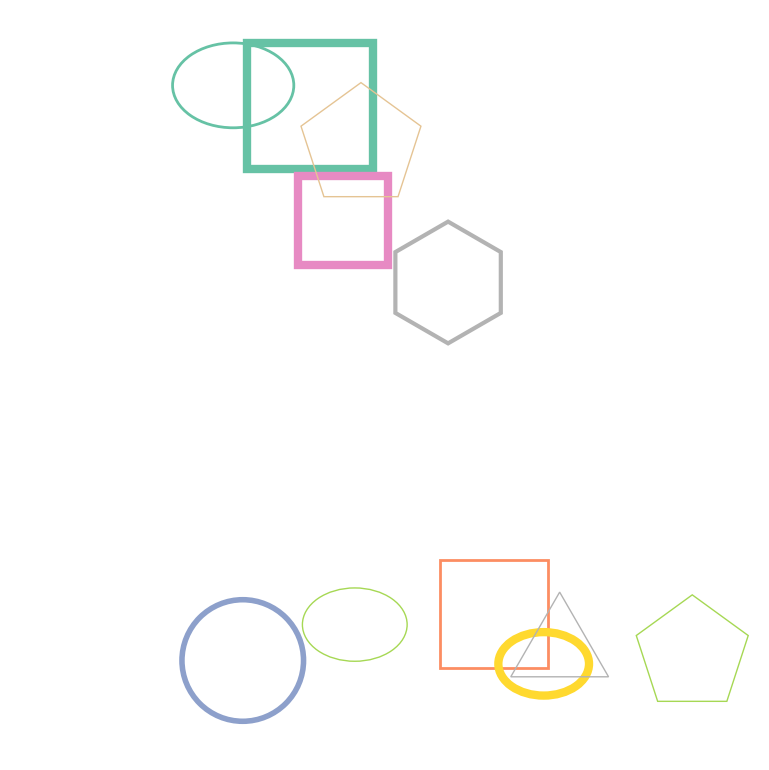[{"shape": "oval", "thickness": 1, "radius": 0.39, "center": [0.303, 0.889]}, {"shape": "square", "thickness": 3, "radius": 0.41, "center": [0.402, 0.862]}, {"shape": "square", "thickness": 1, "radius": 0.35, "center": [0.642, 0.202]}, {"shape": "circle", "thickness": 2, "radius": 0.39, "center": [0.315, 0.142]}, {"shape": "square", "thickness": 3, "radius": 0.29, "center": [0.445, 0.714]}, {"shape": "oval", "thickness": 0.5, "radius": 0.34, "center": [0.461, 0.189]}, {"shape": "pentagon", "thickness": 0.5, "radius": 0.38, "center": [0.899, 0.151]}, {"shape": "oval", "thickness": 3, "radius": 0.29, "center": [0.706, 0.138]}, {"shape": "pentagon", "thickness": 0.5, "radius": 0.41, "center": [0.469, 0.811]}, {"shape": "hexagon", "thickness": 1.5, "radius": 0.4, "center": [0.582, 0.633]}, {"shape": "triangle", "thickness": 0.5, "radius": 0.37, "center": [0.727, 0.158]}]